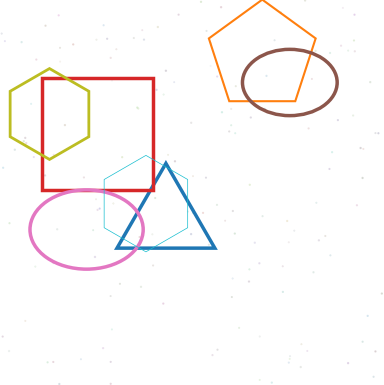[{"shape": "triangle", "thickness": 2.5, "radius": 0.73, "center": [0.431, 0.429]}, {"shape": "pentagon", "thickness": 1.5, "radius": 0.73, "center": [0.681, 0.855]}, {"shape": "square", "thickness": 2.5, "radius": 0.72, "center": [0.254, 0.652]}, {"shape": "oval", "thickness": 2.5, "radius": 0.61, "center": [0.753, 0.786]}, {"shape": "oval", "thickness": 2.5, "radius": 0.74, "center": [0.225, 0.404]}, {"shape": "hexagon", "thickness": 2, "radius": 0.59, "center": [0.129, 0.704]}, {"shape": "hexagon", "thickness": 0.5, "radius": 0.63, "center": [0.379, 0.471]}]